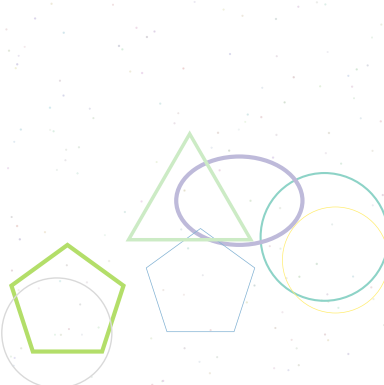[{"shape": "circle", "thickness": 1.5, "radius": 0.83, "center": [0.843, 0.385]}, {"shape": "oval", "thickness": 3, "radius": 0.82, "center": [0.622, 0.479]}, {"shape": "pentagon", "thickness": 0.5, "radius": 0.74, "center": [0.521, 0.258]}, {"shape": "pentagon", "thickness": 3, "radius": 0.77, "center": [0.175, 0.211]}, {"shape": "circle", "thickness": 1, "radius": 0.71, "center": [0.148, 0.135]}, {"shape": "triangle", "thickness": 2.5, "radius": 0.92, "center": [0.493, 0.469]}, {"shape": "circle", "thickness": 0.5, "radius": 0.69, "center": [0.871, 0.325]}]